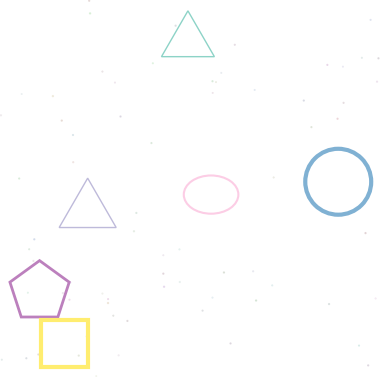[{"shape": "triangle", "thickness": 1, "radius": 0.4, "center": [0.488, 0.892]}, {"shape": "triangle", "thickness": 1, "radius": 0.43, "center": [0.228, 0.452]}, {"shape": "circle", "thickness": 3, "radius": 0.43, "center": [0.879, 0.528]}, {"shape": "oval", "thickness": 1.5, "radius": 0.35, "center": [0.548, 0.495]}, {"shape": "pentagon", "thickness": 2, "radius": 0.4, "center": [0.103, 0.242]}, {"shape": "square", "thickness": 3, "radius": 0.3, "center": [0.168, 0.108]}]